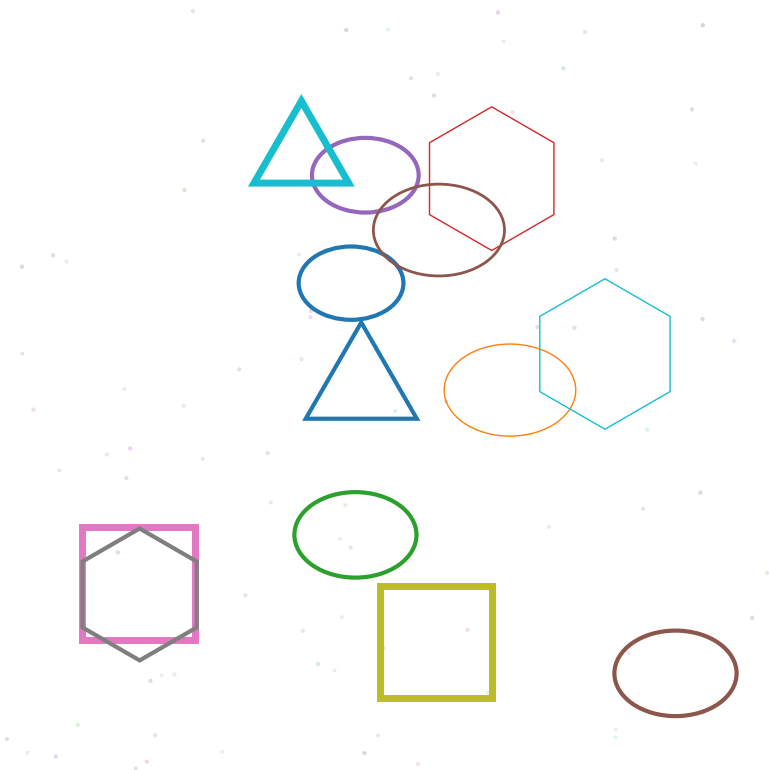[{"shape": "oval", "thickness": 1.5, "radius": 0.34, "center": [0.456, 0.632]}, {"shape": "triangle", "thickness": 1.5, "radius": 0.42, "center": [0.469, 0.498]}, {"shape": "oval", "thickness": 0.5, "radius": 0.43, "center": [0.662, 0.493]}, {"shape": "oval", "thickness": 1.5, "radius": 0.4, "center": [0.462, 0.305]}, {"shape": "hexagon", "thickness": 0.5, "radius": 0.47, "center": [0.639, 0.768]}, {"shape": "oval", "thickness": 1.5, "radius": 0.35, "center": [0.474, 0.772]}, {"shape": "oval", "thickness": 1.5, "radius": 0.4, "center": [0.877, 0.126]}, {"shape": "oval", "thickness": 1, "radius": 0.43, "center": [0.57, 0.701]}, {"shape": "square", "thickness": 2.5, "radius": 0.37, "center": [0.18, 0.243]}, {"shape": "hexagon", "thickness": 1.5, "radius": 0.43, "center": [0.181, 0.228]}, {"shape": "square", "thickness": 2.5, "radius": 0.36, "center": [0.566, 0.166]}, {"shape": "triangle", "thickness": 2.5, "radius": 0.36, "center": [0.391, 0.798]}, {"shape": "hexagon", "thickness": 0.5, "radius": 0.49, "center": [0.786, 0.54]}]